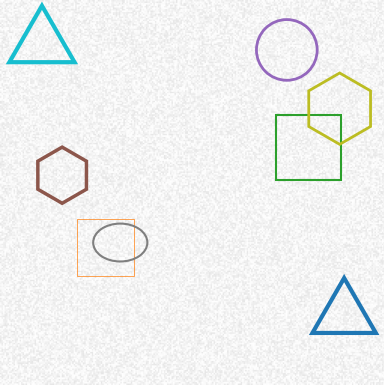[{"shape": "triangle", "thickness": 3, "radius": 0.48, "center": [0.894, 0.183]}, {"shape": "square", "thickness": 0.5, "radius": 0.37, "center": [0.274, 0.357]}, {"shape": "square", "thickness": 1.5, "radius": 0.42, "center": [0.801, 0.617]}, {"shape": "circle", "thickness": 2, "radius": 0.39, "center": [0.745, 0.87]}, {"shape": "hexagon", "thickness": 2.5, "radius": 0.36, "center": [0.161, 0.545]}, {"shape": "oval", "thickness": 1.5, "radius": 0.35, "center": [0.312, 0.37]}, {"shape": "hexagon", "thickness": 2, "radius": 0.46, "center": [0.882, 0.718]}, {"shape": "triangle", "thickness": 3, "radius": 0.49, "center": [0.109, 0.887]}]